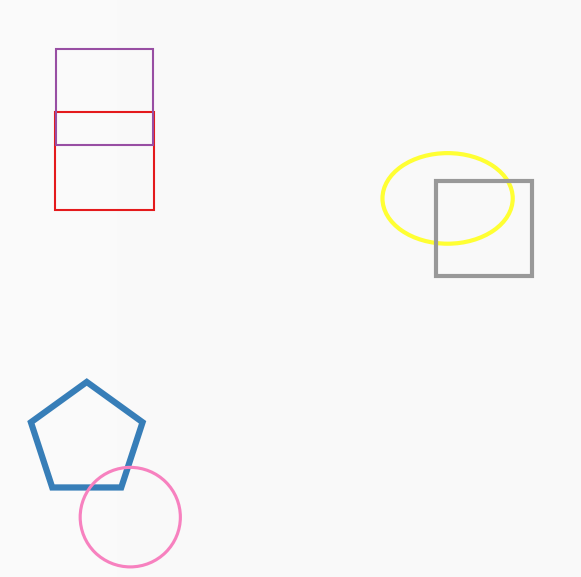[{"shape": "square", "thickness": 1, "radius": 0.42, "center": [0.18, 0.721]}, {"shape": "pentagon", "thickness": 3, "radius": 0.5, "center": [0.149, 0.237]}, {"shape": "square", "thickness": 1, "radius": 0.42, "center": [0.18, 0.831]}, {"shape": "oval", "thickness": 2, "radius": 0.56, "center": [0.77, 0.656]}, {"shape": "circle", "thickness": 1.5, "radius": 0.43, "center": [0.224, 0.104]}, {"shape": "square", "thickness": 2, "radius": 0.41, "center": [0.833, 0.604]}]